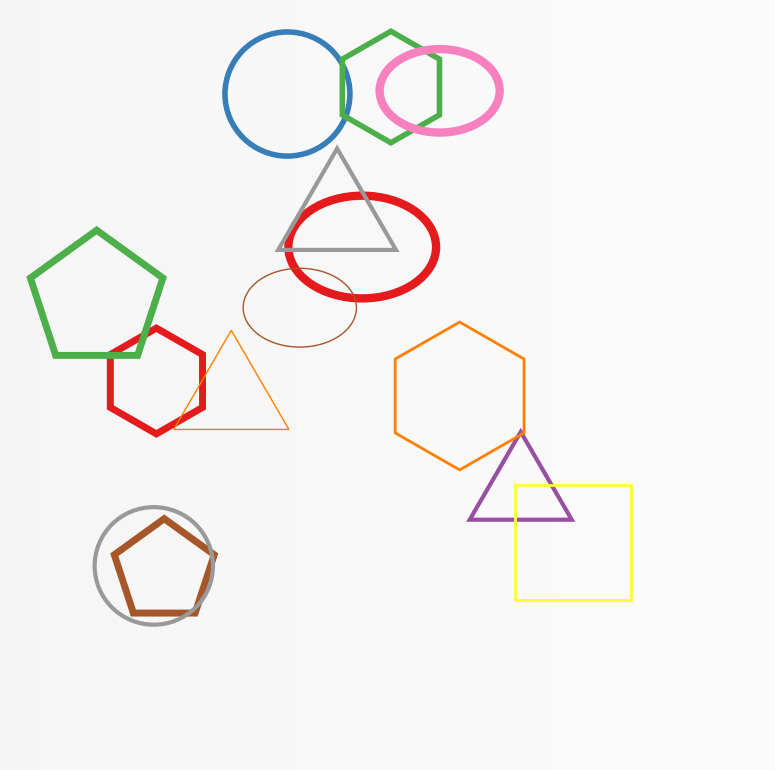[{"shape": "oval", "thickness": 3, "radius": 0.48, "center": [0.467, 0.679]}, {"shape": "hexagon", "thickness": 2.5, "radius": 0.34, "center": [0.202, 0.505]}, {"shape": "circle", "thickness": 2, "radius": 0.4, "center": [0.371, 0.878]}, {"shape": "pentagon", "thickness": 2.5, "radius": 0.45, "center": [0.125, 0.611]}, {"shape": "hexagon", "thickness": 2, "radius": 0.36, "center": [0.504, 0.887]}, {"shape": "triangle", "thickness": 1.5, "radius": 0.38, "center": [0.672, 0.363]}, {"shape": "hexagon", "thickness": 1, "radius": 0.48, "center": [0.593, 0.486]}, {"shape": "triangle", "thickness": 0.5, "radius": 0.43, "center": [0.298, 0.485]}, {"shape": "square", "thickness": 1, "radius": 0.37, "center": [0.74, 0.295]}, {"shape": "pentagon", "thickness": 2.5, "radius": 0.34, "center": [0.212, 0.259]}, {"shape": "oval", "thickness": 0.5, "radius": 0.37, "center": [0.387, 0.6]}, {"shape": "oval", "thickness": 3, "radius": 0.39, "center": [0.567, 0.882]}, {"shape": "circle", "thickness": 1.5, "radius": 0.38, "center": [0.198, 0.265]}, {"shape": "triangle", "thickness": 1.5, "radius": 0.44, "center": [0.435, 0.719]}]